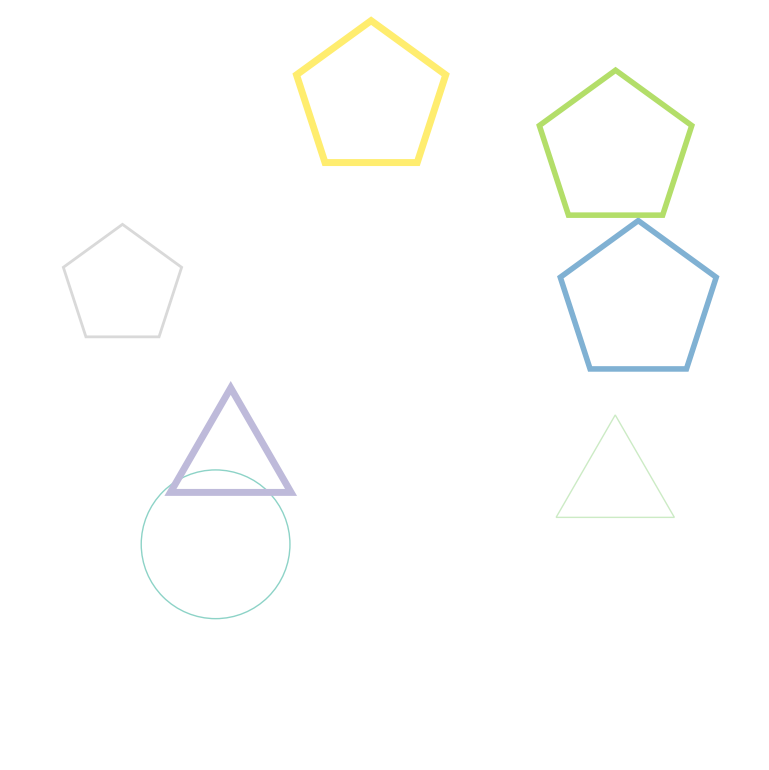[{"shape": "circle", "thickness": 0.5, "radius": 0.48, "center": [0.28, 0.293]}, {"shape": "triangle", "thickness": 2.5, "radius": 0.45, "center": [0.3, 0.406]}, {"shape": "pentagon", "thickness": 2, "radius": 0.53, "center": [0.829, 0.607]}, {"shape": "pentagon", "thickness": 2, "radius": 0.52, "center": [0.799, 0.805]}, {"shape": "pentagon", "thickness": 1, "radius": 0.4, "center": [0.159, 0.628]}, {"shape": "triangle", "thickness": 0.5, "radius": 0.44, "center": [0.799, 0.372]}, {"shape": "pentagon", "thickness": 2.5, "radius": 0.51, "center": [0.482, 0.871]}]